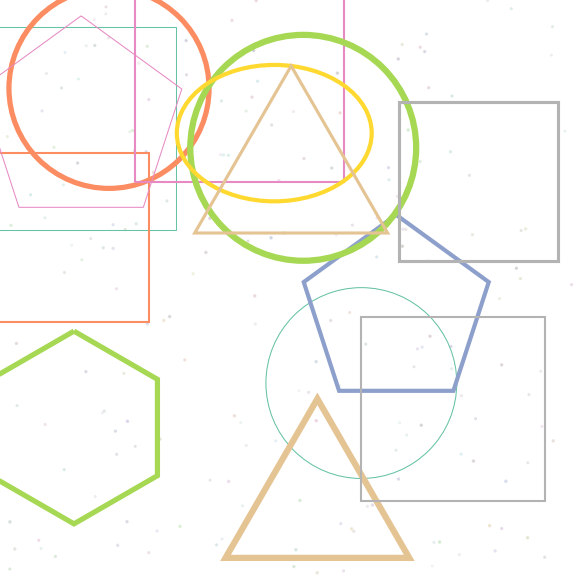[{"shape": "square", "thickness": 0.5, "radius": 0.88, "center": [0.129, 0.777]}, {"shape": "circle", "thickness": 0.5, "radius": 0.83, "center": [0.626, 0.336]}, {"shape": "square", "thickness": 1, "radius": 0.73, "center": [0.111, 0.588]}, {"shape": "circle", "thickness": 2.5, "radius": 0.87, "center": [0.189, 0.846]}, {"shape": "pentagon", "thickness": 2, "radius": 0.84, "center": [0.686, 0.459]}, {"shape": "square", "thickness": 1, "radius": 0.9, "center": [0.414, 0.865]}, {"shape": "pentagon", "thickness": 0.5, "radius": 0.92, "center": [0.14, 0.788]}, {"shape": "circle", "thickness": 3, "radius": 0.98, "center": [0.525, 0.743]}, {"shape": "hexagon", "thickness": 2.5, "radius": 0.83, "center": [0.128, 0.259]}, {"shape": "oval", "thickness": 2, "radius": 0.84, "center": [0.475, 0.769]}, {"shape": "triangle", "thickness": 3, "radius": 0.92, "center": [0.55, 0.125]}, {"shape": "triangle", "thickness": 1.5, "radius": 0.96, "center": [0.504, 0.692]}, {"shape": "square", "thickness": 1, "radius": 0.8, "center": [0.784, 0.292]}, {"shape": "square", "thickness": 1.5, "radius": 0.69, "center": [0.829, 0.684]}]